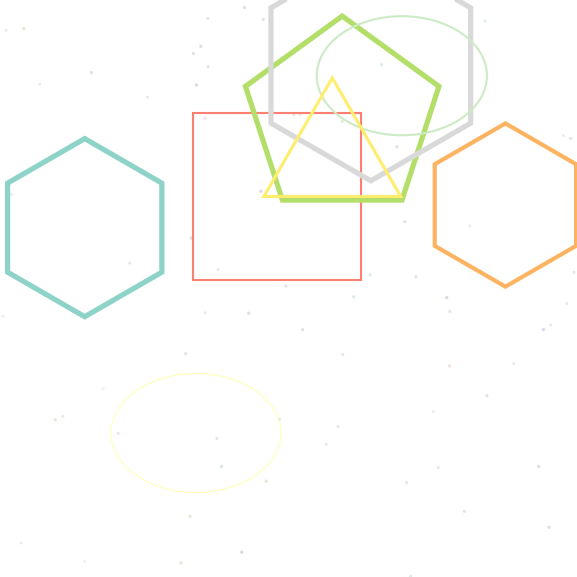[{"shape": "hexagon", "thickness": 2.5, "radius": 0.77, "center": [0.147, 0.605]}, {"shape": "oval", "thickness": 0.5, "radius": 0.74, "center": [0.339, 0.249]}, {"shape": "square", "thickness": 1, "radius": 0.73, "center": [0.479, 0.658]}, {"shape": "hexagon", "thickness": 2, "radius": 0.71, "center": [0.875, 0.644]}, {"shape": "pentagon", "thickness": 2.5, "radius": 0.88, "center": [0.593, 0.795]}, {"shape": "hexagon", "thickness": 2.5, "radius": 1.0, "center": [0.642, 0.886]}, {"shape": "oval", "thickness": 1, "radius": 0.74, "center": [0.696, 0.868]}, {"shape": "triangle", "thickness": 1.5, "radius": 0.68, "center": [0.575, 0.727]}]